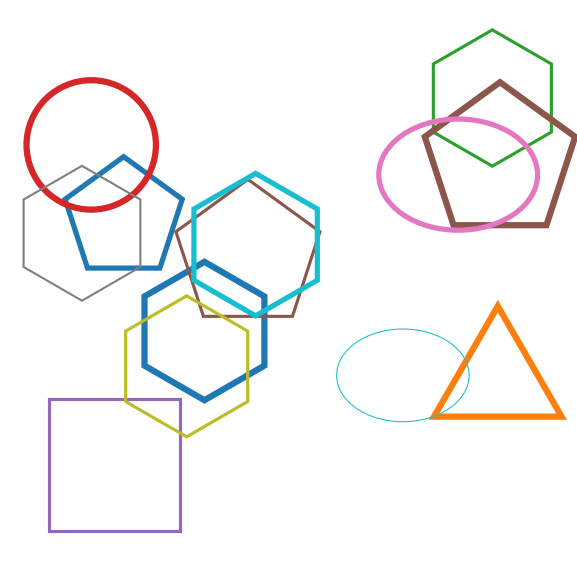[{"shape": "pentagon", "thickness": 2.5, "radius": 0.53, "center": [0.214, 0.621]}, {"shape": "hexagon", "thickness": 3, "radius": 0.6, "center": [0.354, 0.426]}, {"shape": "triangle", "thickness": 3, "radius": 0.64, "center": [0.862, 0.341]}, {"shape": "hexagon", "thickness": 1.5, "radius": 0.59, "center": [0.853, 0.829]}, {"shape": "circle", "thickness": 3, "radius": 0.56, "center": [0.158, 0.748]}, {"shape": "square", "thickness": 1.5, "radius": 0.57, "center": [0.198, 0.194]}, {"shape": "pentagon", "thickness": 3, "radius": 0.68, "center": [0.866, 0.72]}, {"shape": "pentagon", "thickness": 1.5, "radius": 0.66, "center": [0.429, 0.557]}, {"shape": "oval", "thickness": 2.5, "radius": 0.69, "center": [0.793, 0.697]}, {"shape": "hexagon", "thickness": 1, "radius": 0.58, "center": [0.142, 0.595]}, {"shape": "hexagon", "thickness": 1.5, "radius": 0.61, "center": [0.323, 0.365]}, {"shape": "oval", "thickness": 0.5, "radius": 0.57, "center": [0.698, 0.349]}, {"shape": "hexagon", "thickness": 2.5, "radius": 0.62, "center": [0.443, 0.576]}]